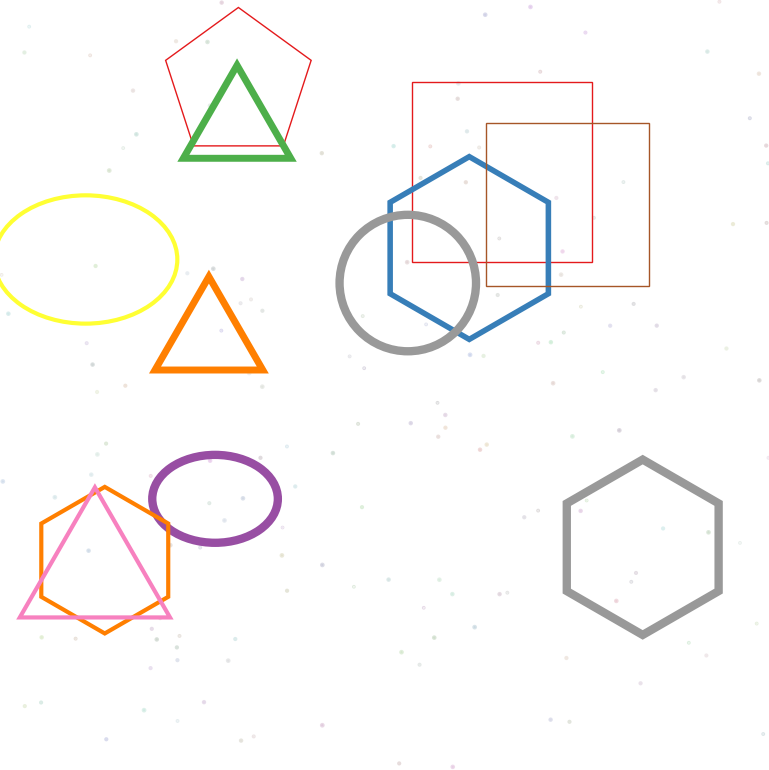[{"shape": "square", "thickness": 0.5, "radius": 0.58, "center": [0.652, 0.776]}, {"shape": "pentagon", "thickness": 0.5, "radius": 0.5, "center": [0.31, 0.891]}, {"shape": "hexagon", "thickness": 2, "radius": 0.59, "center": [0.609, 0.678]}, {"shape": "triangle", "thickness": 2.5, "radius": 0.4, "center": [0.308, 0.835]}, {"shape": "oval", "thickness": 3, "radius": 0.41, "center": [0.279, 0.352]}, {"shape": "hexagon", "thickness": 1.5, "radius": 0.48, "center": [0.136, 0.272]}, {"shape": "triangle", "thickness": 2.5, "radius": 0.4, "center": [0.271, 0.56]}, {"shape": "oval", "thickness": 1.5, "radius": 0.6, "center": [0.111, 0.663]}, {"shape": "square", "thickness": 0.5, "radius": 0.53, "center": [0.737, 0.735]}, {"shape": "triangle", "thickness": 1.5, "radius": 0.56, "center": [0.123, 0.254]}, {"shape": "circle", "thickness": 3, "radius": 0.44, "center": [0.53, 0.632]}, {"shape": "hexagon", "thickness": 3, "radius": 0.57, "center": [0.835, 0.289]}]